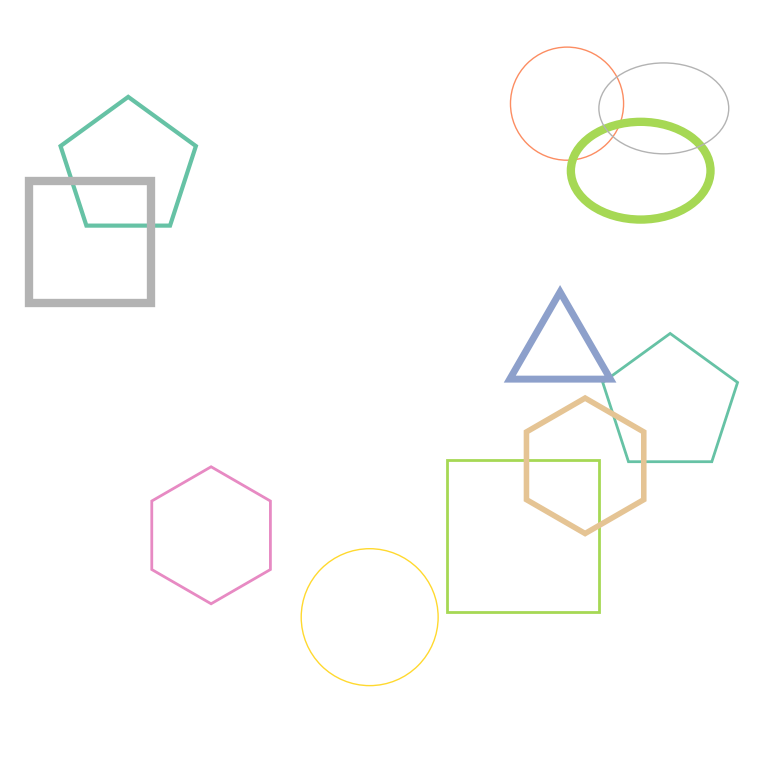[{"shape": "pentagon", "thickness": 1.5, "radius": 0.46, "center": [0.167, 0.782]}, {"shape": "pentagon", "thickness": 1, "radius": 0.46, "center": [0.87, 0.475]}, {"shape": "circle", "thickness": 0.5, "radius": 0.37, "center": [0.736, 0.865]}, {"shape": "triangle", "thickness": 2.5, "radius": 0.38, "center": [0.727, 0.545]}, {"shape": "hexagon", "thickness": 1, "radius": 0.44, "center": [0.274, 0.305]}, {"shape": "square", "thickness": 1, "radius": 0.49, "center": [0.679, 0.304]}, {"shape": "oval", "thickness": 3, "radius": 0.45, "center": [0.832, 0.778]}, {"shape": "circle", "thickness": 0.5, "radius": 0.44, "center": [0.48, 0.198]}, {"shape": "hexagon", "thickness": 2, "radius": 0.44, "center": [0.76, 0.395]}, {"shape": "square", "thickness": 3, "radius": 0.4, "center": [0.117, 0.686]}, {"shape": "oval", "thickness": 0.5, "radius": 0.42, "center": [0.862, 0.859]}]